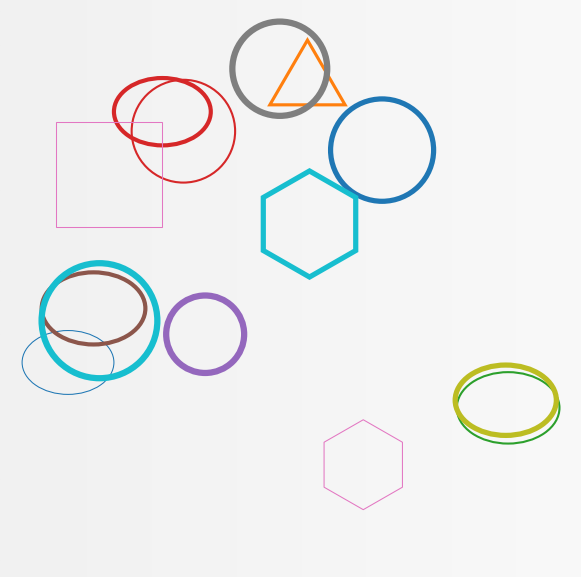[{"shape": "circle", "thickness": 2.5, "radius": 0.44, "center": [0.657, 0.739]}, {"shape": "oval", "thickness": 0.5, "radius": 0.39, "center": [0.117, 0.371]}, {"shape": "triangle", "thickness": 1.5, "radius": 0.37, "center": [0.529, 0.855]}, {"shape": "oval", "thickness": 1, "radius": 0.44, "center": [0.874, 0.293]}, {"shape": "circle", "thickness": 1, "radius": 0.45, "center": [0.315, 0.772]}, {"shape": "oval", "thickness": 2, "radius": 0.42, "center": [0.279, 0.806]}, {"shape": "circle", "thickness": 3, "radius": 0.34, "center": [0.353, 0.42]}, {"shape": "oval", "thickness": 2, "radius": 0.45, "center": [0.161, 0.465]}, {"shape": "hexagon", "thickness": 0.5, "radius": 0.39, "center": [0.625, 0.194]}, {"shape": "square", "thickness": 0.5, "radius": 0.46, "center": [0.187, 0.697]}, {"shape": "circle", "thickness": 3, "radius": 0.41, "center": [0.481, 0.88]}, {"shape": "oval", "thickness": 2.5, "radius": 0.44, "center": [0.87, 0.306]}, {"shape": "circle", "thickness": 3, "radius": 0.5, "center": [0.171, 0.444]}, {"shape": "hexagon", "thickness": 2.5, "radius": 0.46, "center": [0.532, 0.611]}]